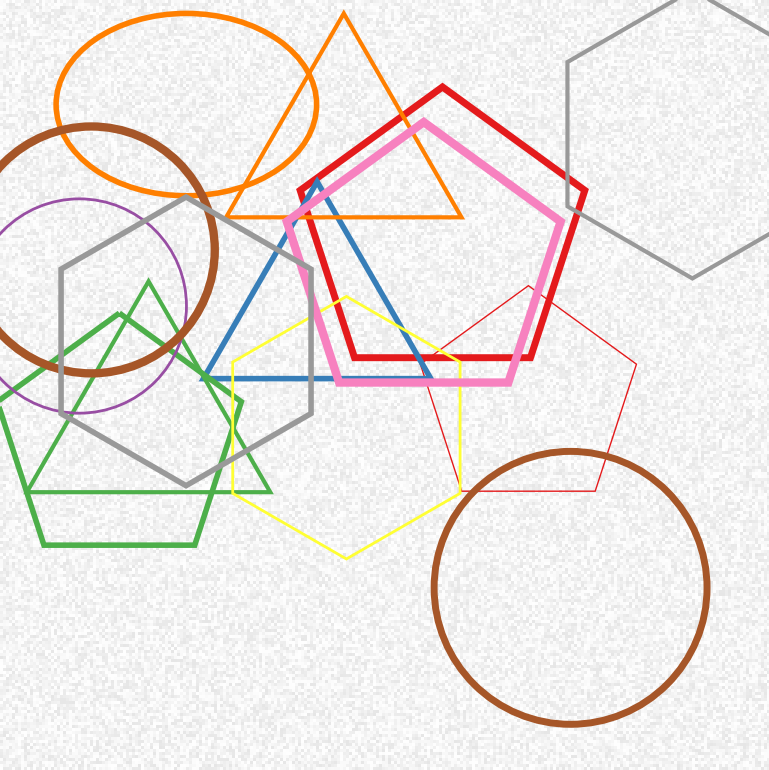[{"shape": "pentagon", "thickness": 2.5, "radius": 0.97, "center": [0.575, 0.693]}, {"shape": "pentagon", "thickness": 0.5, "radius": 0.74, "center": [0.686, 0.481]}, {"shape": "triangle", "thickness": 2, "radius": 0.85, "center": [0.412, 0.594]}, {"shape": "triangle", "thickness": 1.5, "radius": 0.91, "center": [0.193, 0.452]}, {"shape": "pentagon", "thickness": 2, "radius": 0.83, "center": [0.155, 0.427]}, {"shape": "circle", "thickness": 1, "radius": 0.7, "center": [0.103, 0.603]}, {"shape": "triangle", "thickness": 1.5, "radius": 0.88, "center": [0.446, 0.806]}, {"shape": "oval", "thickness": 2, "radius": 0.85, "center": [0.242, 0.864]}, {"shape": "hexagon", "thickness": 1, "radius": 0.85, "center": [0.45, 0.445]}, {"shape": "circle", "thickness": 2.5, "radius": 0.89, "center": [0.741, 0.237]}, {"shape": "circle", "thickness": 3, "radius": 0.8, "center": [0.119, 0.675]}, {"shape": "pentagon", "thickness": 3, "radius": 0.93, "center": [0.55, 0.654]}, {"shape": "hexagon", "thickness": 2, "radius": 0.94, "center": [0.242, 0.557]}, {"shape": "hexagon", "thickness": 1.5, "radius": 0.94, "center": [0.899, 0.826]}]